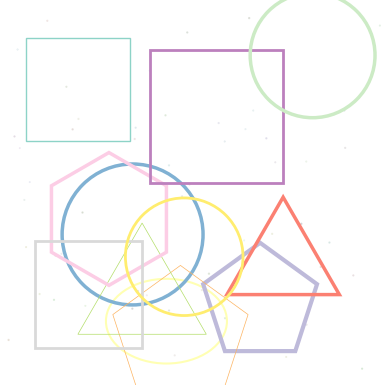[{"shape": "square", "thickness": 1, "radius": 0.67, "center": [0.203, 0.768]}, {"shape": "oval", "thickness": 1.5, "radius": 0.79, "center": [0.432, 0.166]}, {"shape": "pentagon", "thickness": 3, "radius": 0.78, "center": [0.676, 0.214]}, {"shape": "triangle", "thickness": 2.5, "radius": 0.84, "center": [0.735, 0.319]}, {"shape": "circle", "thickness": 2.5, "radius": 0.92, "center": [0.344, 0.391]}, {"shape": "pentagon", "thickness": 0.5, "radius": 0.92, "center": [0.469, 0.126]}, {"shape": "triangle", "thickness": 0.5, "radius": 0.96, "center": [0.369, 0.228]}, {"shape": "hexagon", "thickness": 2.5, "radius": 0.86, "center": [0.283, 0.431]}, {"shape": "square", "thickness": 2, "radius": 0.69, "center": [0.229, 0.235]}, {"shape": "square", "thickness": 2, "radius": 0.86, "center": [0.562, 0.698]}, {"shape": "circle", "thickness": 2.5, "radius": 0.81, "center": [0.812, 0.856]}, {"shape": "circle", "thickness": 2, "radius": 0.76, "center": [0.478, 0.333]}]